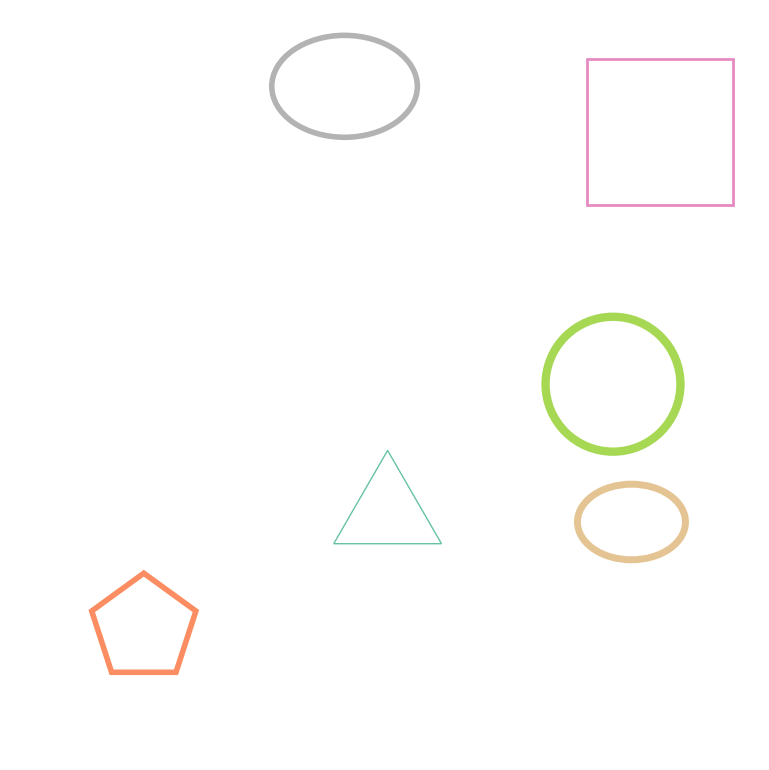[{"shape": "triangle", "thickness": 0.5, "radius": 0.4, "center": [0.503, 0.334]}, {"shape": "pentagon", "thickness": 2, "radius": 0.36, "center": [0.187, 0.184]}, {"shape": "square", "thickness": 1, "radius": 0.48, "center": [0.857, 0.829]}, {"shape": "circle", "thickness": 3, "radius": 0.44, "center": [0.796, 0.501]}, {"shape": "oval", "thickness": 2.5, "radius": 0.35, "center": [0.82, 0.322]}, {"shape": "oval", "thickness": 2, "radius": 0.47, "center": [0.447, 0.888]}]